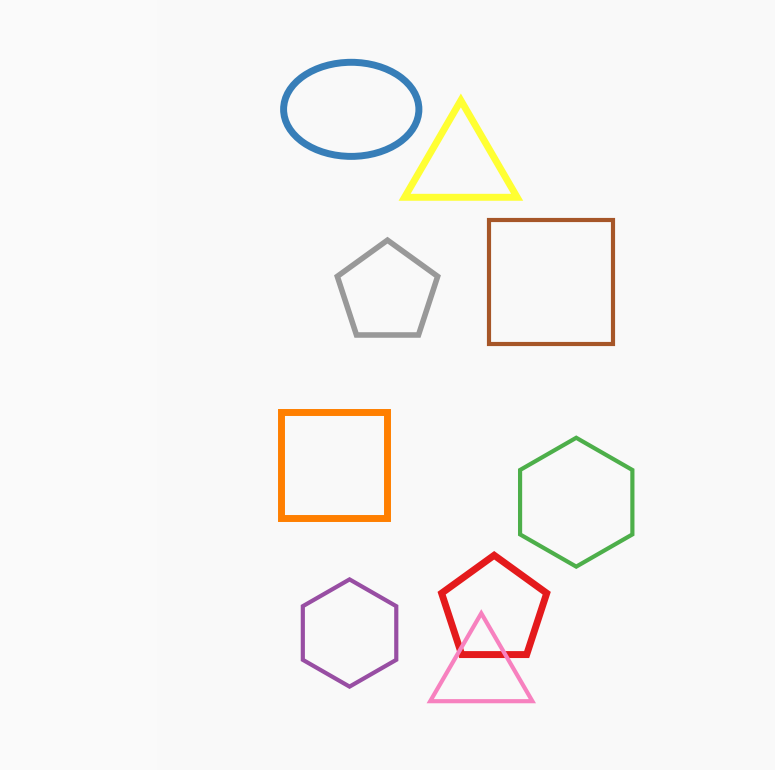[{"shape": "pentagon", "thickness": 2.5, "radius": 0.36, "center": [0.638, 0.208]}, {"shape": "oval", "thickness": 2.5, "radius": 0.44, "center": [0.453, 0.858]}, {"shape": "hexagon", "thickness": 1.5, "radius": 0.42, "center": [0.744, 0.348]}, {"shape": "hexagon", "thickness": 1.5, "radius": 0.35, "center": [0.451, 0.178]}, {"shape": "square", "thickness": 2.5, "radius": 0.34, "center": [0.431, 0.397]}, {"shape": "triangle", "thickness": 2.5, "radius": 0.42, "center": [0.595, 0.786]}, {"shape": "square", "thickness": 1.5, "radius": 0.4, "center": [0.711, 0.634]}, {"shape": "triangle", "thickness": 1.5, "radius": 0.38, "center": [0.621, 0.127]}, {"shape": "pentagon", "thickness": 2, "radius": 0.34, "center": [0.5, 0.62]}]